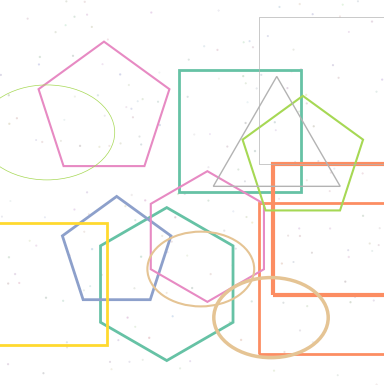[{"shape": "hexagon", "thickness": 2, "radius": 0.99, "center": [0.433, 0.262]}, {"shape": "square", "thickness": 2, "radius": 0.79, "center": [0.623, 0.66]}, {"shape": "square", "thickness": 2, "radius": 0.98, "center": [0.869, 0.276]}, {"shape": "square", "thickness": 3, "radius": 0.85, "center": [0.878, 0.404]}, {"shape": "pentagon", "thickness": 2, "radius": 0.74, "center": [0.303, 0.342]}, {"shape": "pentagon", "thickness": 1.5, "radius": 0.89, "center": [0.27, 0.713]}, {"shape": "hexagon", "thickness": 1.5, "radius": 0.85, "center": [0.539, 0.386]}, {"shape": "oval", "thickness": 0.5, "radius": 0.88, "center": [0.122, 0.656]}, {"shape": "pentagon", "thickness": 1.5, "radius": 0.82, "center": [0.787, 0.586]}, {"shape": "square", "thickness": 2, "radius": 0.79, "center": [0.119, 0.263]}, {"shape": "oval", "thickness": 1.5, "radius": 0.69, "center": [0.522, 0.301]}, {"shape": "oval", "thickness": 2.5, "radius": 0.74, "center": [0.704, 0.175]}, {"shape": "triangle", "thickness": 1, "radius": 0.95, "center": [0.719, 0.611]}, {"shape": "square", "thickness": 0.5, "radius": 0.96, "center": [0.865, 0.766]}]